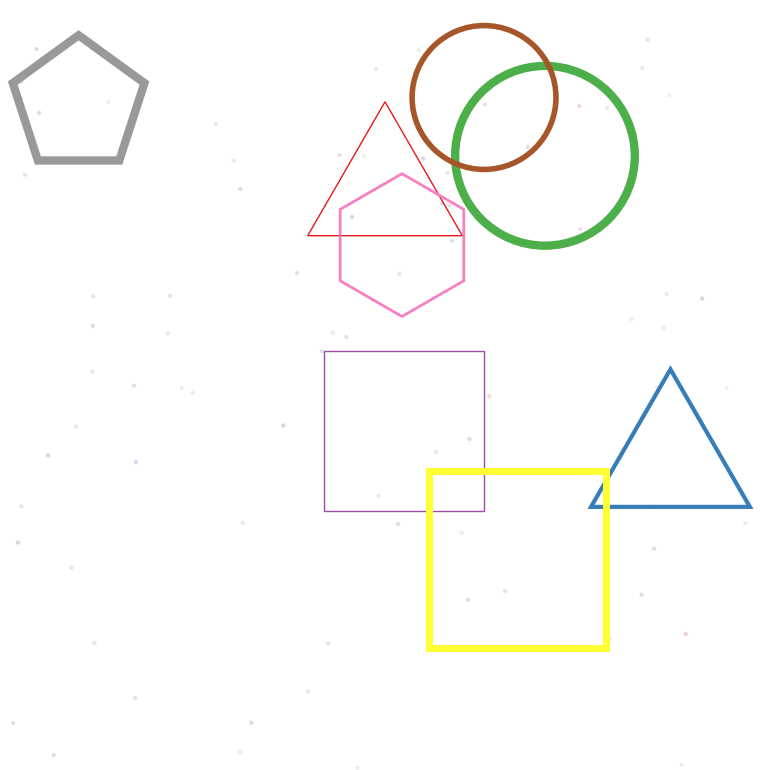[{"shape": "triangle", "thickness": 0.5, "radius": 0.58, "center": [0.5, 0.752]}, {"shape": "triangle", "thickness": 1.5, "radius": 0.6, "center": [0.871, 0.401]}, {"shape": "circle", "thickness": 3, "radius": 0.58, "center": [0.708, 0.798]}, {"shape": "square", "thickness": 0.5, "radius": 0.52, "center": [0.524, 0.44]}, {"shape": "square", "thickness": 2.5, "radius": 0.57, "center": [0.672, 0.273]}, {"shape": "circle", "thickness": 2, "radius": 0.47, "center": [0.629, 0.873]}, {"shape": "hexagon", "thickness": 1, "radius": 0.46, "center": [0.522, 0.682]}, {"shape": "pentagon", "thickness": 3, "radius": 0.45, "center": [0.102, 0.864]}]